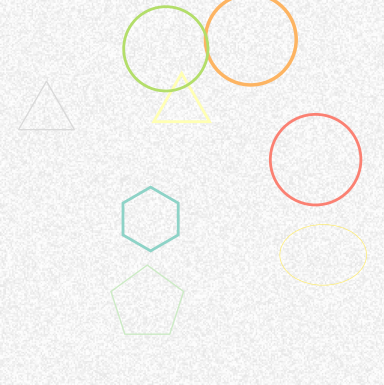[{"shape": "hexagon", "thickness": 2, "radius": 0.41, "center": [0.391, 0.431]}, {"shape": "triangle", "thickness": 2, "radius": 0.42, "center": [0.472, 0.726]}, {"shape": "circle", "thickness": 2, "radius": 0.59, "center": [0.82, 0.585]}, {"shape": "circle", "thickness": 2.5, "radius": 0.59, "center": [0.651, 0.897]}, {"shape": "circle", "thickness": 2, "radius": 0.55, "center": [0.431, 0.873]}, {"shape": "triangle", "thickness": 1, "radius": 0.42, "center": [0.121, 0.705]}, {"shape": "pentagon", "thickness": 1, "radius": 0.5, "center": [0.383, 0.212]}, {"shape": "oval", "thickness": 0.5, "radius": 0.56, "center": [0.839, 0.338]}]